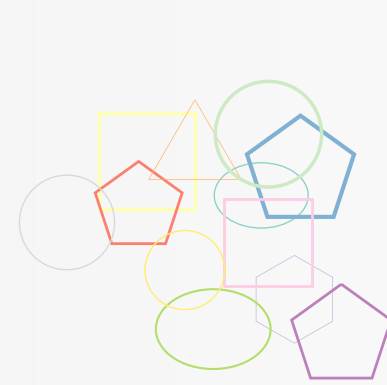[{"shape": "oval", "thickness": 1, "radius": 0.61, "center": [0.674, 0.492]}, {"shape": "square", "thickness": 2.5, "radius": 0.62, "center": [0.379, 0.582]}, {"shape": "hexagon", "thickness": 0.5, "radius": 0.57, "center": [0.76, 0.223]}, {"shape": "pentagon", "thickness": 2, "radius": 0.59, "center": [0.358, 0.463]}, {"shape": "pentagon", "thickness": 3, "radius": 0.73, "center": [0.776, 0.554]}, {"shape": "triangle", "thickness": 0.5, "radius": 0.69, "center": [0.503, 0.603]}, {"shape": "oval", "thickness": 1.5, "radius": 0.74, "center": [0.55, 0.145]}, {"shape": "square", "thickness": 2, "radius": 0.57, "center": [0.691, 0.37]}, {"shape": "circle", "thickness": 1, "radius": 0.61, "center": [0.173, 0.422]}, {"shape": "pentagon", "thickness": 2, "radius": 0.67, "center": [0.881, 0.127]}, {"shape": "circle", "thickness": 2.5, "radius": 0.69, "center": [0.693, 0.652]}, {"shape": "circle", "thickness": 1, "radius": 0.51, "center": [0.477, 0.299]}]